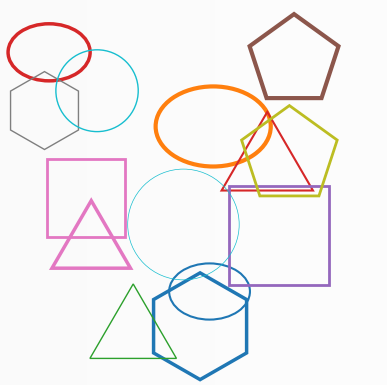[{"shape": "hexagon", "thickness": 2.5, "radius": 0.69, "center": [0.516, 0.153]}, {"shape": "oval", "thickness": 1.5, "radius": 0.52, "center": [0.541, 0.243]}, {"shape": "oval", "thickness": 3, "radius": 0.74, "center": [0.55, 0.672]}, {"shape": "triangle", "thickness": 1, "radius": 0.64, "center": [0.344, 0.134]}, {"shape": "triangle", "thickness": 1.5, "radius": 0.68, "center": [0.69, 0.573]}, {"shape": "oval", "thickness": 2.5, "radius": 0.53, "center": [0.127, 0.864]}, {"shape": "square", "thickness": 2, "radius": 0.64, "center": [0.72, 0.388]}, {"shape": "pentagon", "thickness": 3, "radius": 0.6, "center": [0.759, 0.843]}, {"shape": "square", "thickness": 2, "radius": 0.5, "center": [0.222, 0.486]}, {"shape": "triangle", "thickness": 2.5, "radius": 0.58, "center": [0.235, 0.362]}, {"shape": "hexagon", "thickness": 1, "radius": 0.51, "center": [0.115, 0.713]}, {"shape": "pentagon", "thickness": 2, "radius": 0.65, "center": [0.747, 0.596]}, {"shape": "circle", "thickness": 1, "radius": 0.53, "center": [0.25, 0.764]}, {"shape": "circle", "thickness": 0.5, "radius": 0.72, "center": [0.473, 0.417]}]